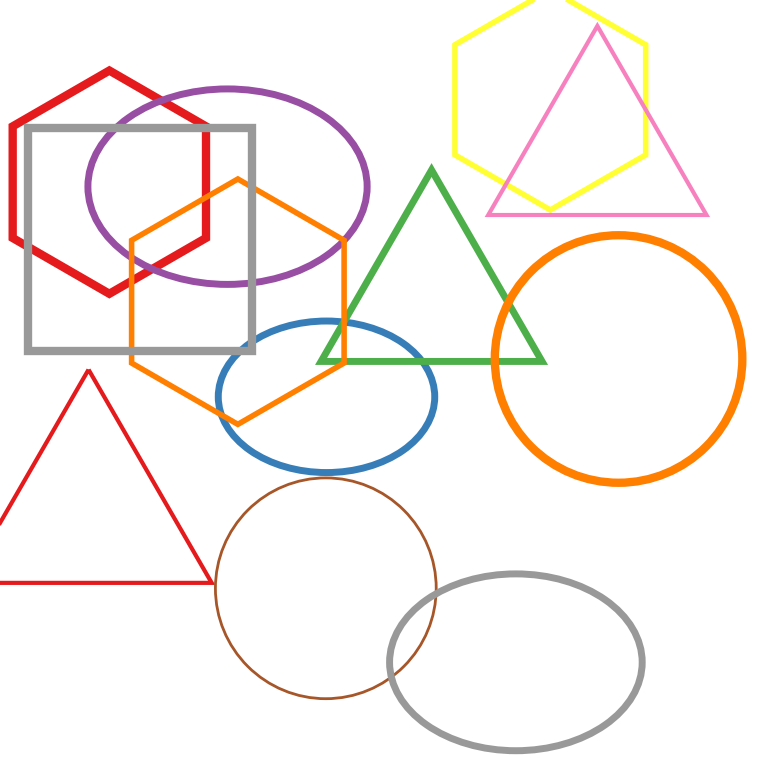[{"shape": "triangle", "thickness": 1.5, "radius": 0.92, "center": [0.115, 0.335]}, {"shape": "hexagon", "thickness": 3, "radius": 0.72, "center": [0.142, 0.763]}, {"shape": "oval", "thickness": 2.5, "radius": 0.7, "center": [0.424, 0.485]}, {"shape": "triangle", "thickness": 2.5, "radius": 0.83, "center": [0.56, 0.613]}, {"shape": "oval", "thickness": 2.5, "radius": 0.91, "center": [0.295, 0.758]}, {"shape": "hexagon", "thickness": 2, "radius": 0.8, "center": [0.309, 0.608]}, {"shape": "circle", "thickness": 3, "radius": 0.8, "center": [0.803, 0.534]}, {"shape": "hexagon", "thickness": 2, "radius": 0.72, "center": [0.715, 0.87]}, {"shape": "circle", "thickness": 1, "radius": 0.72, "center": [0.423, 0.236]}, {"shape": "triangle", "thickness": 1.5, "radius": 0.82, "center": [0.776, 0.803]}, {"shape": "square", "thickness": 3, "radius": 0.72, "center": [0.182, 0.689]}, {"shape": "oval", "thickness": 2.5, "radius": 0.82, "center": [0.67, 0.14]}]